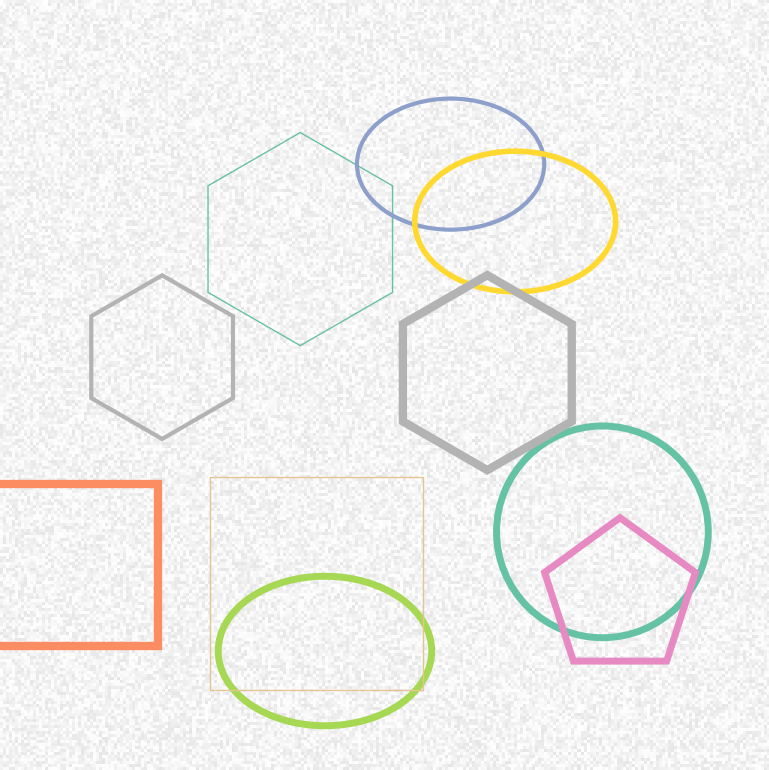[{"shape": "hexagon", "thickness": 0.5, "radius": 0.69, "center": [0.39, 0.69]}, {"shape": "circle", "thickness": 2.5, "radius": 0.69, "center": [0.782, 0.309]}, {"shape": "square", "thickness": 3, "radius": 0.53, "center": [0.101, 0.267]}, {"shape": "oval", "thickness": 1.5, "radius": 0.61, "center": [0.585, 0.787]}, {"shape": "pentagon", "thickness": 2.5, "radius": 0.51, "center": [0.805, 0.225]}, {"shape": "oval", "thickness": 2.5, "radius": 0.69, "center": [0.422, 0.155]}, {"shape": "oval", "thickness": 2, "radius": 0.65, "center": [0.669, 0.712]}, {"shape": "square", "thickness": 0.5, "radius": 0.69, "center": [0.411, 0.242]}, {"shape": "hexagon", "thickness": 1.5, "radius": 0.53, "center": [0.211, 0.536]}, {"shape": "hexagon", "thickness": 3, "radius": 0.63, "center": [0.633, 0.516]}]